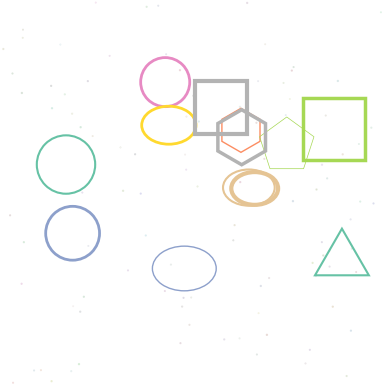[{"shape": "circle", "thickness": 1.5, "radius": 0.38, "center": [0.171, 0.573]}, {"shape": "triangle", "thickness": 1.5, "radius": 0.4, "center": [0.888, 0.325]}, {"shape": "hexagon", "thickness": 1, "radius": 0.29, "center": [0.626, 0.661]}, {"shape": "circle", "thickness": 2, "radius": 0.35, "center": [0.189, 0.394]}, {"shape": "oval", "thickness": 1, "radius": 0.41, "center": [0.479, 0.303]}, {"shape": "circle", "thickness": 2, "radius": 0.32, "center": [0.429, 0.787]}, {"shape": "square", "thickness": 2.5, "radius": 0.41, "center": [0.868, 0.666]}, {"shape": "pentagon", "thickness": 0.5, "radius": 0.37, "center": [0.745, 0.622]}, {"shape": "oval", "thickness": 2, "radius": 0.35, "center": [0.439, 0.675]}, {"shape": "oval", "thickness": 3, "radius": 0.3, "center": [0.662, 0.51]}, {"shape": "oval", "thickness": 1.5, "radius": 0.34, "center": [0.646, 0.513]}, {"shape": "hexagon", "thickness": 2.5, "radius": 0.36, "center": [0.628, 0.644]}, {"shape": "square", "thickness": 3, "radius": 0.34, "center": [0.574, 0.721]}]